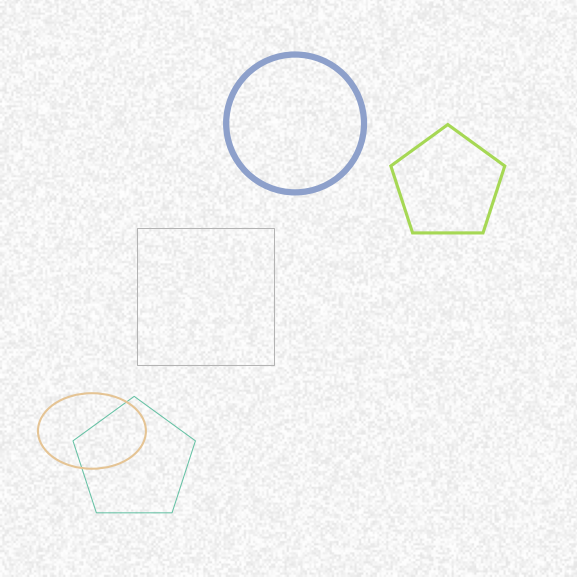[{"shape": "pentagon", "thickness": 0.5, "radius": 0.56, "center": [0.232, 0.201]}, {"shape": "circle", "thickness": 3, "radius": 0.6, "center": [0.511, 0.785]}, {"shape": "pentagon", "thickness": 1.5, "radius": 0.52, "center": [0.775, 0.68]}, {"shape": "oval", "thickness": 1, "radius": 0.47, "center": [0.159, 0.253]}, {"shape": "square", "thickness": 0.5, "radius": 0.59, "center": [0.355, 0.486]}]